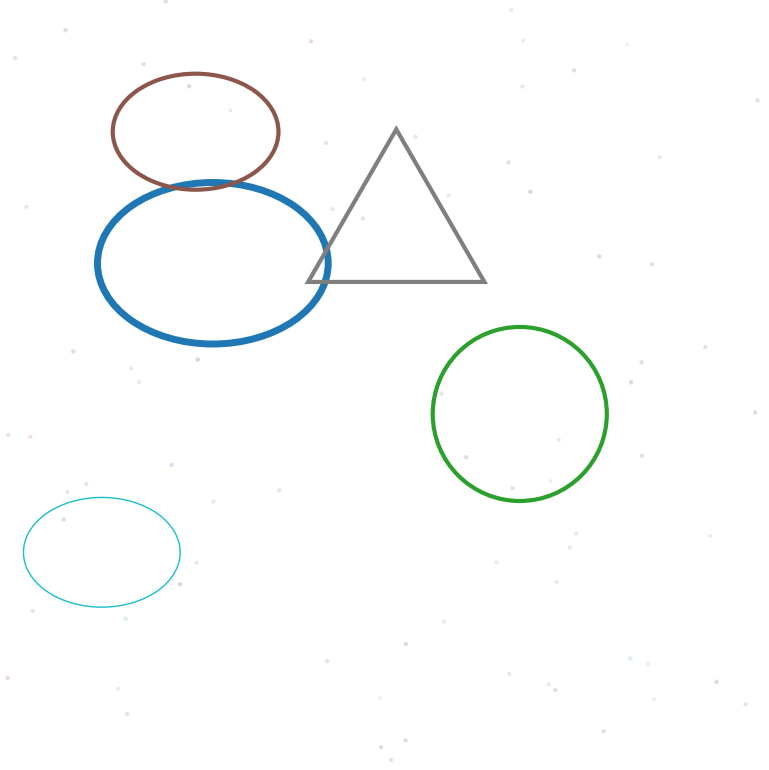[{"shape": "oval", "thickness": 2.5, "radius": 0.75, "center": [0.276, 0.658]}, {"shape": "circle", "thickness": 1.5, "radius": 0.57, "center": [0.675, 0.462]}, {"shape": "oval", "thickness": 1.5, "radius": 0.54, "center": [0.254, 0.829]}, {"shape": "triangle", "thickness": 1.5, "radius": 0.66, "center": [0.515, 0.7]}, {"shape": "oval", "thickness": 0.5, "radius": 0.51, "center": [0.132, 0.283]}]